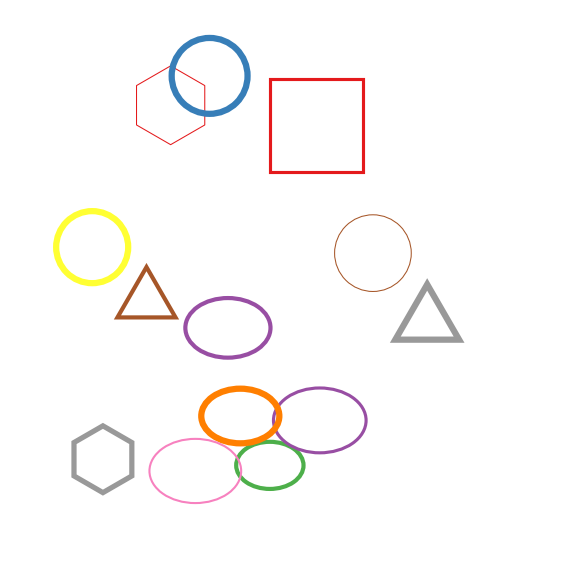[{"shape": "hexagon", "thickness": 0.5, "radius": 0.34, "center": [0.295, 0.817]}, {"shape": "square", "thickness": 1.5, "radius": 0.4, "center": [0.549, 0.783]}, {"shape": "circle", "thickness": 3, "radius": 0.33, "center": [0.363, 0.868]}, {"shape": "oval", "thickness": 2, "radius": 0.29, "center": [0.467, 0.193]}, {"shape": "oval", "thickness": 2, "radius": 0.37, "center": [0.395, 0.431]}, {"shape": "oval", "thickness": 1.5, "radius": 0.4, "center": [0.554, 0.271]}, {"shape": "oval", "thickness": 3, "radius": 0.34, "center": [0.416, 0.279]}, {"shape": "circle", "thickness": 3, "radius": 0.31, "center": [0.16, 0.571]}, {"shape": "triangle", "thickness": 2, "radius": 0.29, "center": [0.254, 0.479]}, {"shape": "circle", "thickness": 0.5, "radius": 0.33, "center": [0.646, 0.561]}, {"shape": "oval", "thickness": 1, "radius": 0.4, "center": [0.338, 0.184]}, {"shape": "hexagon", "thickness": 2.5, "radius": 0.29, "center": [0.178, 0.204]}, {"shape": "triangle", "thickness": 3, "radius": 0.32, "center": [0.74, 0.443]}]